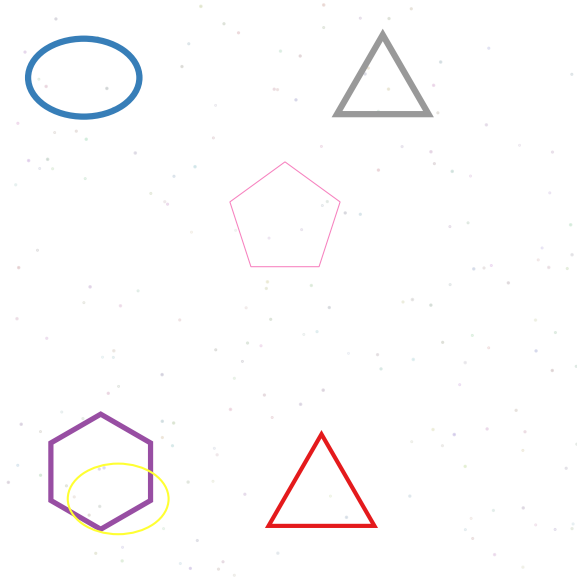[{"shape": "triangle", "thickness": 2, "radius": 0.53, "center": [0.557, 0.141]}, {"shape": "oval", "thickness": 3, "radius": 0.48, "center": [0.145, 0.865]}, {"shape": "hexagon", "thickness": 2.5, "radius": 0.5, "center": [0.174, 0.182]}, {"shape": "oval", "thickness": 1, "radius": 0.44, "center": [0.205, 0.135]}, {"shape": "pentagon", "thickness": 0.5, "radius": 0.5, "center": [0.493, 0.618]}, {"shape": "triangle", "thickness": 3, "radius": 0.46, "center": [0.663, 0.847]}]